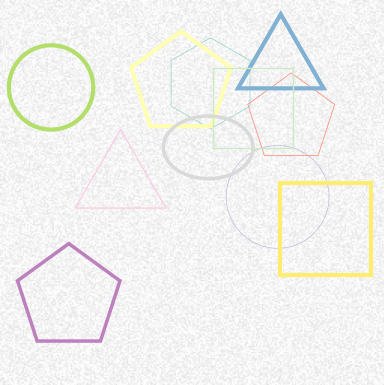[{"shape": "hexagon", "thickness": 0.5, "radius": 0.59, "center": [0.547, 0.784]}, {"shape": "pentagon", "thickness": 3, "radius": 0.68, "center": [0.47, 0.783]}, {"shape": "circle", "thickness": 0.5, "radius": 0.67, "center": [0.721, 0.489]}, {"shape": "pentagon", "thickness": 0.5, "radius": 0.59, "center": [0.756, 0.692]}, {"shape": "triangle", "thickness": 3, "radius": 0.64, "center": [0.729, 0.835]}, {"shape": "circle", "thickness": 3, "radius": 0.55, "center": [0.133, 0.773]}, {"shape": "triangle", "thickness": 1, "radius": 0.68, "center": [0.313, 0.528]}, {"shape": "oval", "thickness": 2.5, "radius": 0.58, "center": [0.541, 0.617]}, {"shape": "pentagon", "thickness": 2.5, "radius": 0.7, "center": [0.179, 0.227]}, {"shape": "square", "thickness": 1, "radius": 0.52, "center": [0.657, 0.72]}, {"shape": "square", "thickness": 3, "radius": 0.59, "center": [0.846, 0.405]}]